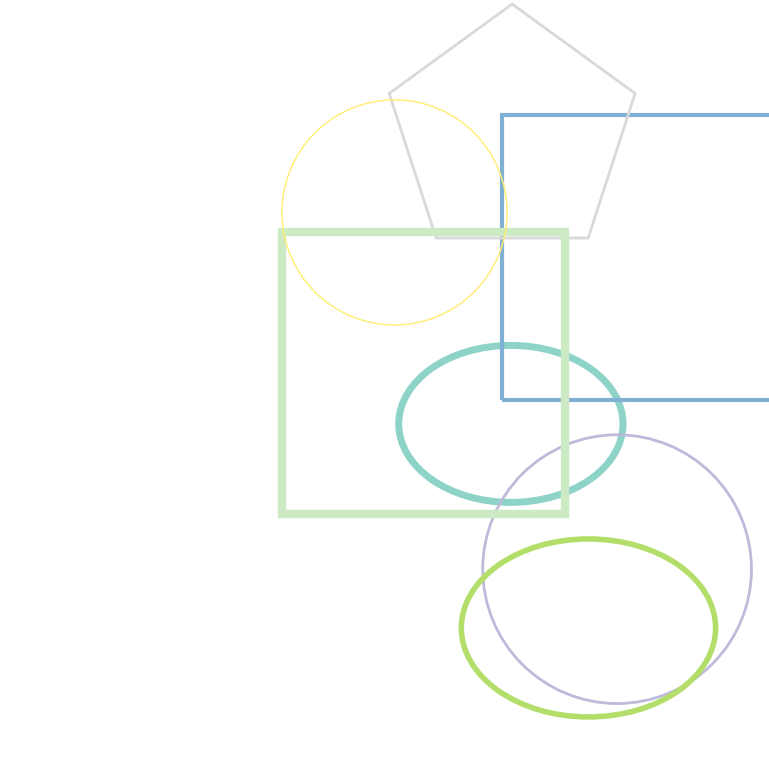[{"shape": "oval", "thickness": 2.5, "radius": 0.73, "center": [0.663, 0.449]}, {"shape": "circle", "thickness": 1, "radius": 0.87, "center": [0.801, 0.261]}, {"shape": "square", "thickness": 1.5, "radius": 0.93, "center": [0.837, 0.665]}, {"shape": "oval", "thickness": 2, "radius": 0.83, "center": [0.764, 0.184]}, {"shape": "pentagon", "thickness": 1, "radius": 0.84, "center": [0.665, 0.827]}, {"shape": "square", "thickness": 3, "radius": 0.92, "center": [0.55, 0.516]}, {"shape": "circle", "thickness": 0.5, "radius": 0.73, "center": [0.512, 0.724]}]